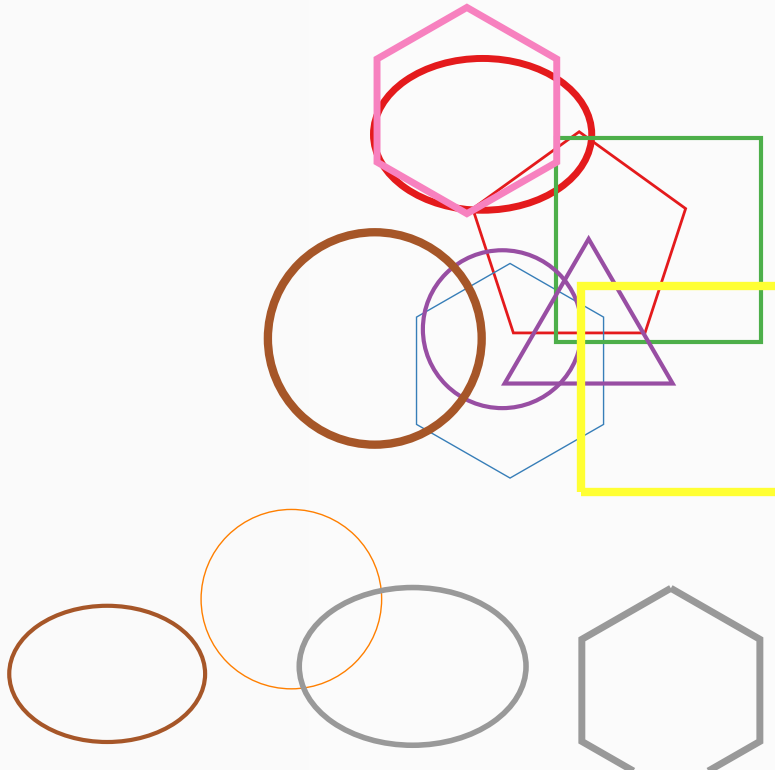[{"shape": "pentagon", "thickness": 1, "radius": 0.72, "center": [0.747, 0.684]}, {"shape": "oval", "thickness": 2.5, "radius": 0.7, "center": [0.623, 0.826]}, {"shape": "hexagon", "thickness": 0.5, "radius": 0.7, "center": [0.658, 0.518]}, {"shape": "square", "thickness": 1.5, "radius": 0.66, "center": [0.849, 0.688]}, {"shape": "triangle", "thickness": 1.5, "radius": 0.63, "center": [0.76, 0.564]}, {"shape": "circle", "thickness": 1.5, "radius": 0.51, "center": [0.648, 0.572]}, {"shape": "circle", "thickness": 0.5, "radius": 0.58, "center": [0.376, 0.222]}, {"shape": "square", "thickness": 3, "radius": 0.67, "center": [0.883, 0.495]}, {"shape": "oval", "thickness": 1.5, "radius": 0.63, "center": [0.138, 0.125]}, {"shape": "circle", "thickness": 3, "radius": 0.69, "center": [0.484, 0.56]}, {"shape": "hexagon", "thickness": 2.5, "radius": 0.67, "center": [0.602, 0.856]}, {"shape": "oval", "thickness": 2, "radius": 0.73, "center": [0.532, 0.135]}, {"shape": "hexagon", "thickness": 2.5, "radius": 0.66, "center": [0.866, 0.103]}]